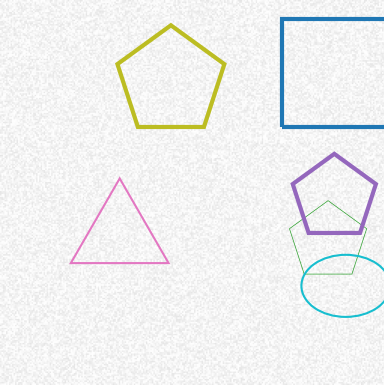[{"shape": "square", "thickness": 3, "radius": 0.7, "center": [0.873, 0.811]}, {"shape": "pentagon", "thickness": 0.5, "radius": 0.53, "center": [0.852, 0.373]}, {"shape": "pentagon", "thickness": 3, "radius": 0.57, "center": [0.868, 0.487]}, {"shape": "triangle", "thickness": 1.5, "radius": 0.73, "center": [0.311, 0.39]}, {"shape": "pentagon", "thickness": 3, "radius": 0.73, "center": [0.444, 0.788]}, {"shape": "oval", "thickness": 1.5, "radius": 0.58, "center": [0.898, 0.258]}]